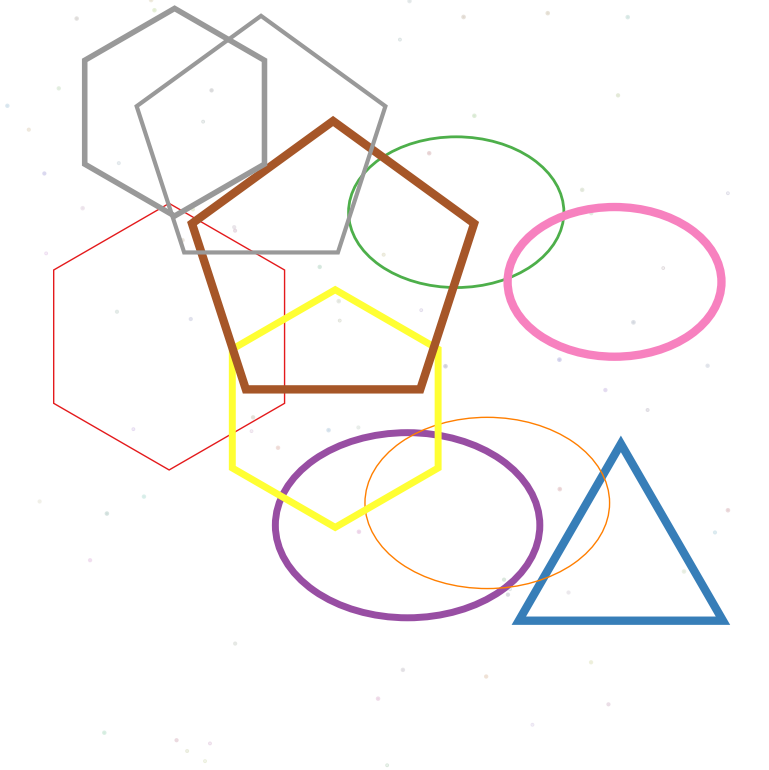[{"shape": "hexagon", "thickness": 0.5, "radius": 0.87, "center": [0.22, 0.563]}, {"shape": "triangle", "thickness": 3, "radius": 0.77, "center": [0.806, 0.27]}, {"shape": "oval", "thickness": 1, "radius": 0.7, "center": [0.592, 0.724]}, {"shape": "oval", "thickness": 2.5, "radius": 0.86, "center": [0.529, 0.318]}, {"shape": "oval", "thickness": 0.5, "radius": 0.79, "center": [0.633, 0.347]}, {"shape": "hexagon", "thickness": 2.5, "radius": 0.77, "center": [0.435, 0.469]}, {"shape": "pentagon", "thickness": 3, "radius": 0.96, "center": [0.433, 0.65]}, {"shape": "oval", "thickness": 3, "radius": 0.69, "center": [0.798, 0.634]}, {"shape": "pentagon", "thickness": 1.5, "radius": 0.85, "center": [0.339, 0.81]}, {"shape": "hexagon", "thickness": 2, "radius": 0.67, "center": [0.227, 0.854]}]